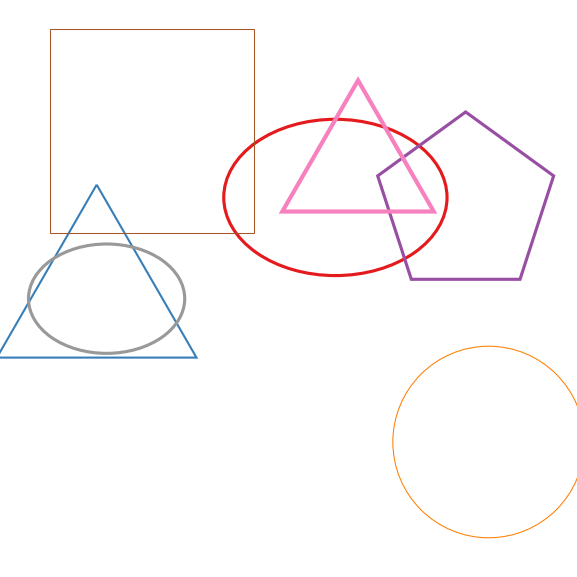[{"shape": "oval", "thickness": 1.5, "radius": 0.97, "center": [0.581, 0.657]}, {"shape": "triangle", "thickness": 1, "radius": 1.0, "center": [0.167, 0.48]}, {"shape": "pentagon", "thickness": 1.5, "radius": 0.8, "center": [0.806, 0.645]}, {"shape": "circle", "thickness": 0.5, "radius": 0.83, "center": [0.846, 0.234]}, {"shape": "square", "thickness": 0.5, "radius": 0.89, "center": [0.263, 0.772]}, {"shape": "triangle", "thickness": 2, "radius": 0.76, "center": [0.62, 0.709]}, {"shape": "oval", "thickness": 1.5, "radius": 0.68, "center": [0.185, 0.482]}]